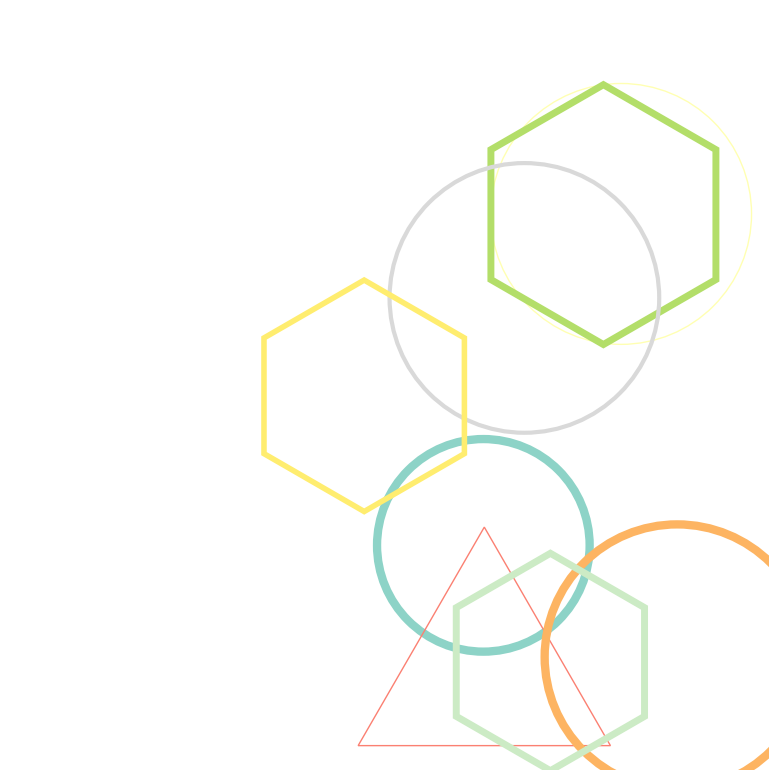[{"shape": "circle", "thickness": 3, "radius": 0.69, "center": [0.628, 0.292]}, {"shape": "circle", "thickness": 0.5, "radius": 0.85, "center": [0.807, 0.722]}, {"shape": "triangle", "thickness": 0.5, "radius": 0.95, "center": [0.629, 0.126]}, {"shape": "circle", "thickness": 3, "radius": 0.86, "center": [0.88, 0.147]}, {"shape": "hexagon", "thickness": 2.5, "radius": 0.84, "center": [0.784, 0.721]}, {"shape": "circle", "thickness": 1.5, "radius": 0.88, "center": [0.681, 0.613]}, {"shape": "hexagon", "thickness": 2.5, "radius": 0.71, "center": [0.715, 0.14]}, {"shape": "hexagon", "thickness": 2, "radius": 0.75, "center": [0.473, 0.486]}]